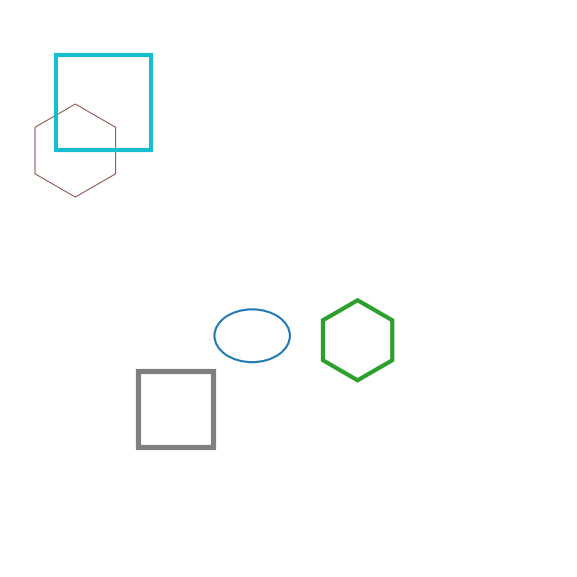[{"shape": "oval", "thickness": 1, "radius": 0.33, "center": [0.437, 0.418]}, {"shape": "hexagon", "thickness": 2, "radius": 0.35, "center": [0.619, 0.41]}, {"shape": "hexagon", "thickness": 0.5, "radius": 0.4, "center": [0.13, 0.738]}, {"shape": "square", "thickness": 2.5, "radius": 0.33, "center": [0.304, 0.291]}, {"shape": "square", "thickness": 2, "radius": 0.42, "center": [0.179, 0.822]}]